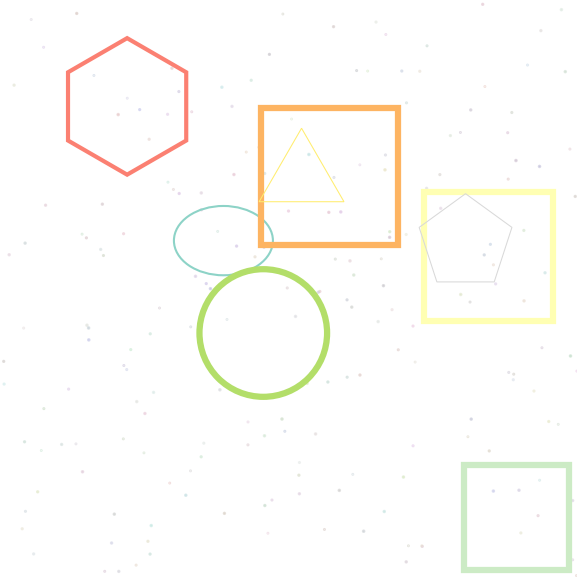[{"shape": "oval", "thickness": 1, "radius": 0.43, "center": [0.387, 0.582]}, {"shape": "square", "thickness": 3, "radius": 0.56, "center": [0.846, 0.554]}, {"shape": "hexagon", "thickness": 2, "radius": 0.59, "center": [0.22, 0.815]}, {"shape": "square", "thickness": 3, "radius": 0.59, "center": [0.571, 0.694]}, {"shape": "circle", "thickness": 3, "radius": 0.55, "center": [0.456, 0.422]}, {"shape": "pentagon", "thickness": 0.5, "radius": 0.42, "center": [0.806, 0.579]}, {"shape": "square", "thickness": 3, "radius": 0.46, "center": [0.894, 0.103]}, {"shape": "triangle", "thickness": 0.5, "radius": 0.42, "center": [0.522, 0.692]}]